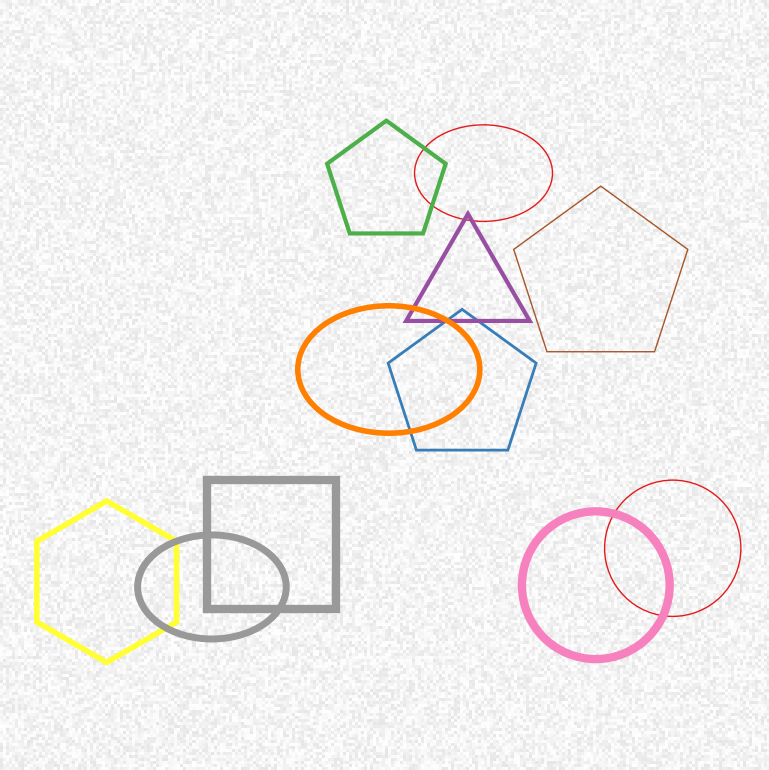[{"shape": "circle", "thickness": 0.5, "radius": 0.44, "center": [0.874, 0.288]}, {"shape": "oval", "thickness": 0.5, "radius": 0.45, "center": [0.628, 0.775]}, {"shape": "pentagon", "thickness": 1, "radius": 0.51, "center": [0.6, 0.497]}, {"shape": "pentagon", "thickness": 1.5, "radius": 0.4, "center": [0.502, 0.762]}, {"shape": "triangle", "thickness": 1.5, "radius": 0.46, "center": [0.608, 0.63]}, {"shape": "oval", "thickness": 2, "radius": 0.59, "center": [0.505, 0.52]}, {"shape": "hexagon", "thickness": 2, "radius": 0.52, "center": [0.139, 0.245]}, {"shape": "pentagon", "thickness": 0.5, "radius": 0.59, "center": [0.78, 0.639]}, {"shape": "circle", "thickness": 3, "radius": 0.48, "center": [0.774, 0.24]}, {"shape": "oval", "thickness": 2.5, "radius": 0.48, "center": [0.275, 0.238]}, {"shape": "square", "thickness": 3, "radius": 0.42, "center": [0.353, 0.293]}]